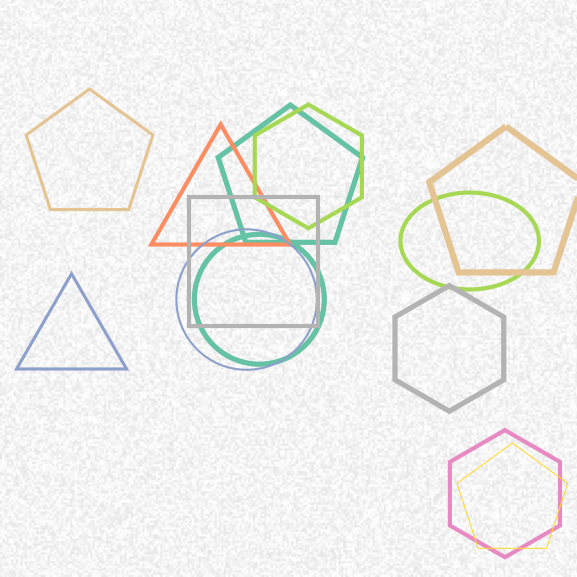[{"shape": "pentagon", "thickness": 2.5, "radius": 0.66, "center": [0.503, 0.686]}, {"shape": "circle", "thickness": 2.5, "radius": 0.56, "center": [0.449, 0.481]}, {"shape": "triangle", "thickness": 2, "radius": 0.69, "center": [0.382, 0.645]}, {"shape": "circle", "thickness": 1, "radius": 0.61, "center": [0.427, 0.48]}, {"shape": "triangle", "thickness": 1.5, "radius": 0.55, "center": [0.124, 0.415]}, {"shape": "hexagon", "thickness": 2, "radius": 0.55, "center": [0.874, 0.144]}, {"shape": "hexagon", "thickness": 2, "radius": 0.54, "center": [0.534, 0.711]}, {"shape": "oval", "thickness": 2, "radius": 0.6, "center": [0.813, 0.582]}, {"shape": "pentagon", "thickness": 0.5, "radius": 0.5, "center": [0.887, 0.131]}, {"shape": "pentagon", "thickness": 1.5, "radius": 0.58, "center": [0.155, 0.73]}, {"shape": "pentagon", "thickness": 3, "radius": 0.7, "center": [0.876, 0.641]}, {"shape": "hexagon", "thickness": 2.5, "radius": 0.54, "center": [0.778, 0.396]}, {"shape": "square", "thickness": 2, "radius": 0.56, "center": [0.439, 0.546]}]